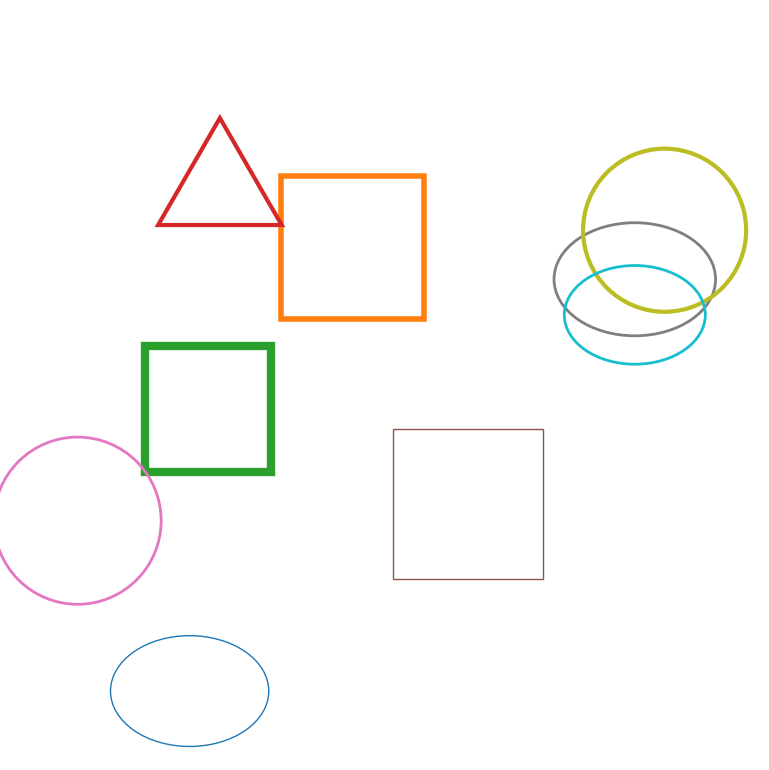[{"shape": "oval", "thickness": 0.5, "radius": 0.51, "center": [0.246, 0.103]}, {"shape": "square", "thickness": 2, "radius": 0.46, "center": [0.458, 0.679]}, {"shape": "square", "thickness": 3, "radius": 0.41, "center": [0.271, 0.469]}, {"shape": "triangle", "thickness": 1.5, "radius": 0.46, "center": [0.286, 0.754]}, {"shape": "square", "thickness": 0.5, "radius": 0.49, "center": [0.608, 0.346]}, {"shape": "circle", "thickness": 1, "radius": 0.54, "center": [0.101, 0.324]}, {"shape": "oval", "thickness": 1, "radius": 0.52, "center": [0.824, 0.637]}, {"shape": "circle", "thickness": 1.5, "radius": 0.53, "center": [0.863, 0.701]}, {"shape": "oval", "thickness": 1, "radius": 0.46, "center": [0.824, 0.591]}]